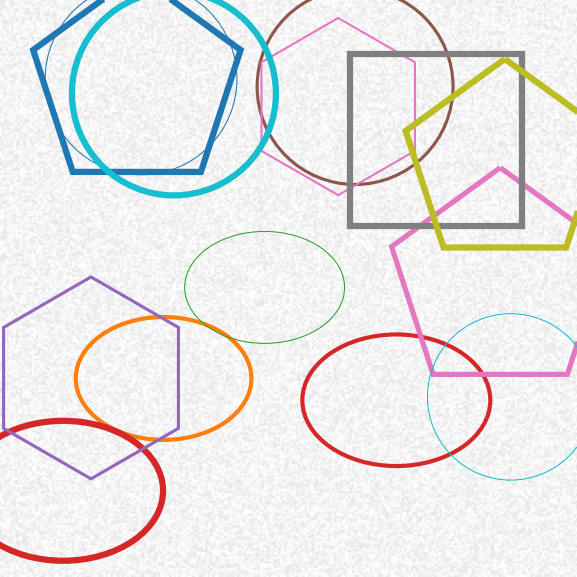[{"shape": "pentagon", "thickness": 3, "radius": 0.94, "center": [0.237, 0.854]}, {"shape": "circle", "thickness": 0.5, "radius": 0.83, "center": [0.244, 0.863]}, {"shape": "oval", "thickness": 2, "radius": 0.76, "center": [0.283, 0.344]}, {"shape": "oval", "thickness": 0.5, "radius": 0.69, "center": [0.458, 0.501]}, {"shape": "oval", "thickness": 3, "radius": 0.87, "center": [0.109, 0.149]}, {"shape": "oval", "thickness": 2, "radius": 0.81, "center": [0.686, 0.306]}, {"shape": "hexagon", "thickness": 1.5, "radius": 0.87, "center": [0.158, 0.345]}, {"shape": "circle", "thickness": 1.5, "radius": 0.85, "center": [0.615, 0.849]}, {"shape": "hexagon", "thickness": 1, "radius": 0.77, "center": [0.586, 0.815]}, {"shape": "pentagon", "thickness": 2.5, "radius": 0.99, "center": [0.866, 0.511]}, {"shape": "square", "thickness": 3, "radius": 0.75, "center": [0.755, 0.756]}, {"shape": "pentagon", "thickness": 3, "radius": 0.9, "center": [0.874, 0.717]}, {"shape": "circle", "thickness": 3, "radius": 0.88, "center": [0.301, 0.837]}, {"shape": "circle", "thickness": 0.5, "radius": 0.72, "center": [0.884, 0.312]}]